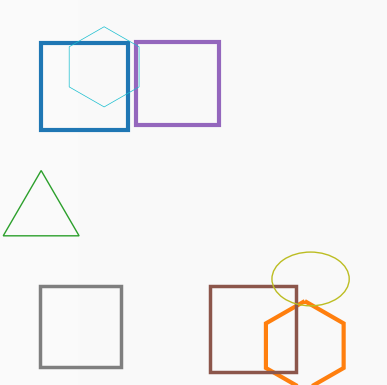[{"shape": "square", "thickness": 3, "radius": 0.56, "center": [0.219, 0.775]}, {"shape": "hexagon", "thickness": 3, "radius": 0.58, "center": [0.787, 0.102]}, {"shape": "triangle", "thickness": 1, "radius": 0.57, "center": [0.106, 0.444]}, {"shape": "square", "thickness": 3, "radius": 0.53, "center": [0.458, 0.783]}, {"shape": "square", "thickness": 2.5, "radius": 0.56, "center": [0.653, 0.145]}, {"shape": "square", "thickness": 2.5, "radius": 0.52, "center": [0.207, 0.152]}, {"shape": "oval", "thickness": 1, "radius": 0.5, "center": [0.801, 0.275]}, {"shape": "hexagon", "thickness": 0.5, "radius": 0.52, "center": [0.269, 0.826]}]